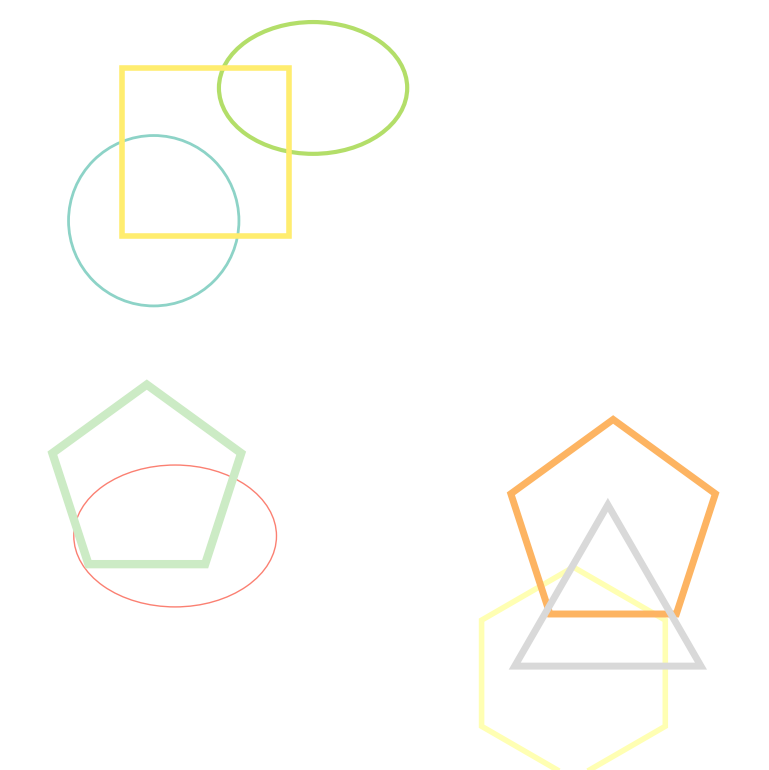[{"shape": "circle", "thickness": 1, "radius": 0.55, "center": [0.2, 0.713]}, {"shape": "hexagon", "thickness": 2, "radius": 0.69, "center": [0.745, 0.126]}, {"shape": "oval", "thickness": 0.5, "radius": 0.66, "center": [0.227, 0.304]}, {"shape": "pentagon", "thickness": 2.5, "radius": 0.7, "center": [0.796, 0.316]}, {"shape": "oval", "thickness": 1.5, "radius": 0.61, "center": [0.407, 0.886]}, {"shape": "triangle", "thickness": 2.5, "radius": 0.7, "center": [0.789, 0.205]}, {"shape": "pentagon", "thickness": 3, "radius": 0.64, "center": [0.191, 0.372]}, {"shape": "square", "thickness": 2, "radius": 0.54, "center": [0.267, 0.803]}]